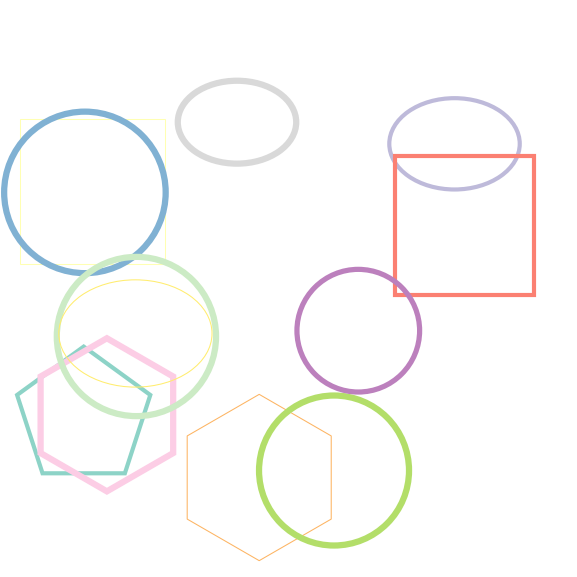[{"shape": "pentagon", "thickness": 2, "radius": 0.61, "center": [0.145, 0.278]}, {"shape": "square", "thickness": 0.5, "radius": 0.63, "center": [0.16, 0.668]}, {"shape": "oval", "thickness": 2, "radius": 0.56, "center": [0.787, 0.75]}, {"shape": "square", "thickness": 2, "radius": 0.61, "center": [0.804, 0.609]}, {"shape": "circle", "thickness": 3, "radius": 0.7, "center": [0.147, 0.666]}, {"shape": "hexagon", "thickness": 0.5, "radius": 0.72, "center": [0.449, 0.172]}, {"shape": "circle", "thickness": 3, "radius": 0.65, "center": [0.578, 0.184]}, {"shape": "hexagon", "thickness": 3, "radius": 0.66, "center": [0.185, 0.281]}, {"shape": "oval", "thickness": 3, "radius": 0.51, "center": [0.41, 0.788]}, {"shape": "circle", "thickness": 2.5, "radius": 0.53, "center": [0.62, 0.427]}, {"shape": "circle", "thickness": 3, "radius": 0.69, "center": [0.236, 0.416]}, {"shape": "oval", "thickness": 0.5, "radius": 0.66, "center": [0.234, 0.422]}]